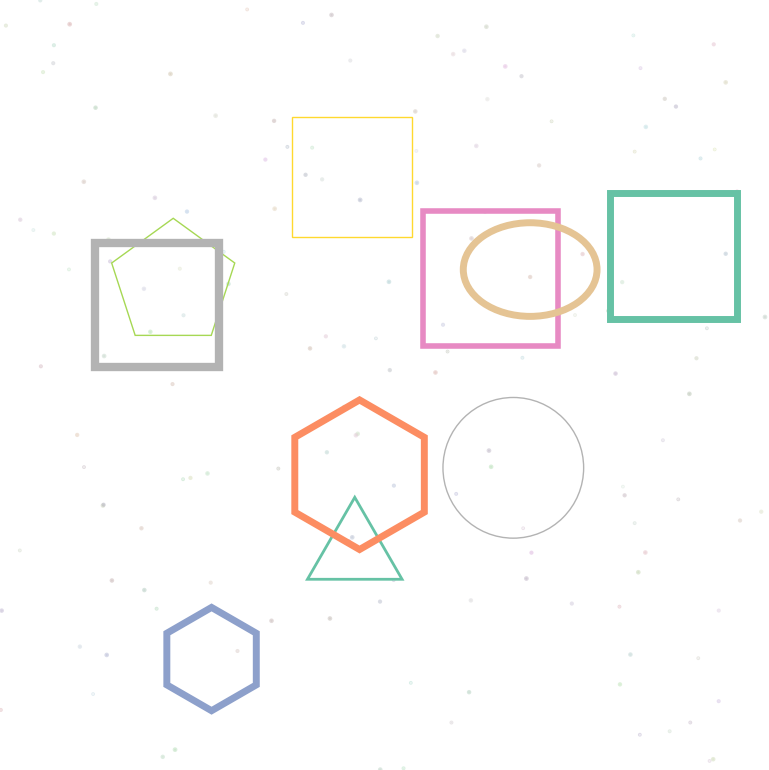[{"shape": "triangle", "thickness": 1, "radius": 0.35, "center": [0.461, 0.283]}, {"shape": "square", "thickness": 2.5, "radius": 0.41, "center": [0.875, 0.667]}, {"shape": "hexagon", "thickness": 2.5, "radius": 0.49, "center": [0.467, 0.383]}, {"shape": "hexagon", "thickness": 2.5, "radius": 0.34, "center": [0.275, 0.144]}, {"shape": "square", "thickness": 2, "radius": 0.44, "center": [0.637, 0.638]}, {"shape": "pentagon", "thickness": 0.5, "radius": 0.42, "center": [0.225, 0.632]}, {"shape": "square", "thickness": 0.5, "radius": 0.39, "center": [0.457, 0.77]}, {"shape": "oval", "thickness": 2.5, "radius": 0.43, "center": [0.689, 0.65]}, {"shape": "circle", "thickness": 0.5, "radius": 0.46, "center": [0.667, 0.392]}, {"shape": "square", "thickness": 3, "radius": 0.4, "center": [0.204, 0.604]}]